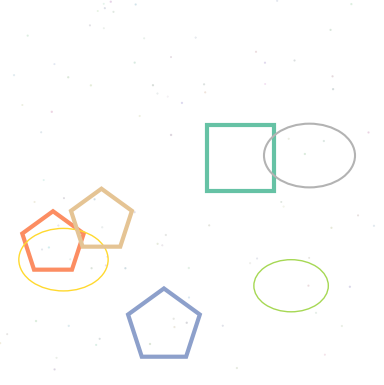[{"shape": "square", "thickness": 3, "radius": 0.43, "center": [0.625, 0.59]}, {"shape": "pentagon", "thickness": 3, "radius": 0.42, "center": [0.138, 0.367]}, {"shape": "pentagon", "thickness": 3, "radius": 0.49, "center": [0.426, 0.153]}, {"shape": "oval", "thickness": 1, "radius": 0.48, "center": [0.756, 0.258]}, {"shape": "oval", "thickness": 1, "radius": 0.58, "center": [0.165, 0.326]}, {"shape": "pentagon", "thickness": 3, "radius": 0.42, "center": [0.263, 0.427]}, {"shape": "oval", "thickness": 1.5, "radius": 0.59, "center": [0.804, 0.596]}]